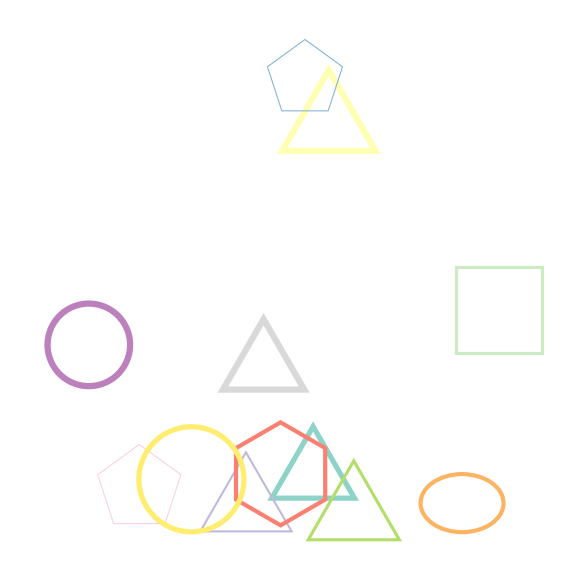[{"shape": "triangle", "thickness": 2.5, "radius": 0.41, "center": [0.542, 0.178]}, {"shape": "triangle", "thickness": 3, "radius": 0.47, "center": [0.569, 0.785]}, {"shape": "triangle", "thickness": 1, "radius": 0.46, "center": [0.426, 0.125]}, {"shape": "hexagon", "thickness": 2, "radius": 0.45, "center": [0.486, 0.179]}, {"shape": "pentagon", "thickness": 0.5, "radius": 0.34, "center": [0.528, 0.862]}, {"shape": "oval", "thickness": 2, "radius": 0.36, "center": [0.8, 0.128]}, {"shape": "triangle", "thickness": 1.5, "radius": 0.46, "center": [0.613, 0.11]}, {"shape": "pentagon", "thickness": 0.5, "radius": 0.38, "center": [0.241, 0.154]}, {"shape": "triangle", "thickness": 3, "radius": 0.41, "center": [0.456, 0.365]}, {"shape": "circle", "thickness": 3, "radius": 0.36, "center": [0.154, 0.402]}, {"shape": "square", "thickness": 1.5, "radius": 0.37, "center": [0.864, 0.462]}, {"shape": "circle", "thickness": 2.5, "radius": 0.45, "center": [0.331, 0.169]}]